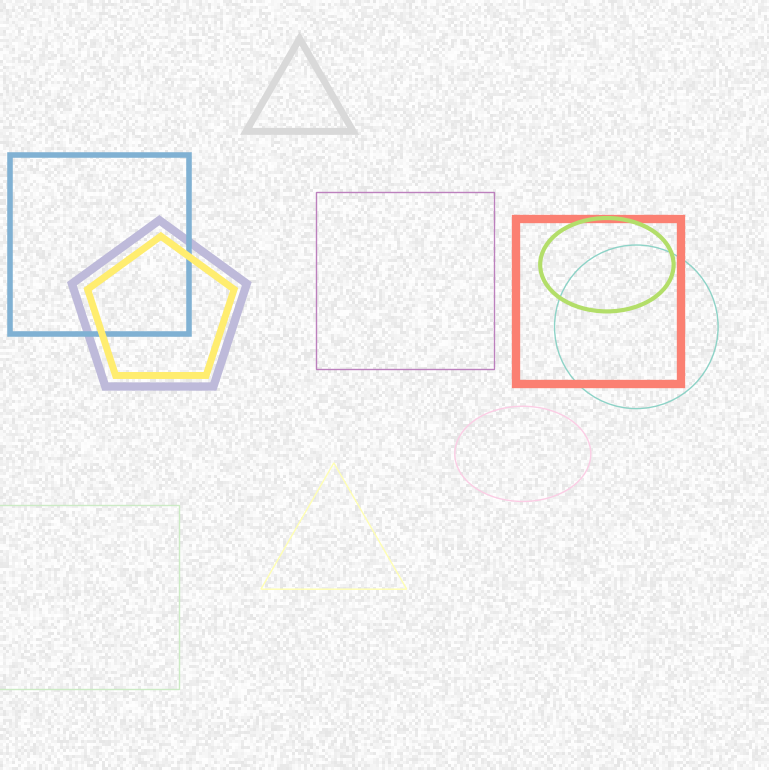[{"shape": "circle", "thickness": 0.5, "radius": 0.53, "center": [0.826, 0.576]}, {"shape": "triangle", "thickness": 0.5, "radius": 0.55, "center": [0.434, 0.289]}, {"shape": "pentagon", "thickness": 3, "radius": 0.6, "center": [0.207, 0.595]}, {"shape": "square", "thickness": 3, "radius": 0.54, "center": [0.777, 0.608]}, {"shape": "square", "thickness": 2, "radius": 0.58, "center": [0.129, 0.683]}, {"shape": "oval", "thickness": 1.5, "radius": 0.43, "center": [0.788, 0.656]}, {"shape": "oval", "thickness": 0.5, "radius": 0.44, "center": [0.679, 0.411]}, {"shape": "triangle", "thickness": 2.5, "radius": 0.4, "center": [0.389, 0.87]}, {"shape": "square", "thickness": 0.5, "radius": 0.58, "center": [0.526, 0.636]}, {"shape": "square", "thickness": 0.5, "radius": 0.6, "center": [0.113, 0.225]}, {"shape": "pentagon", "thickness": 2.5, "radius": 0.5, "center": [0.209, 0.593]}]